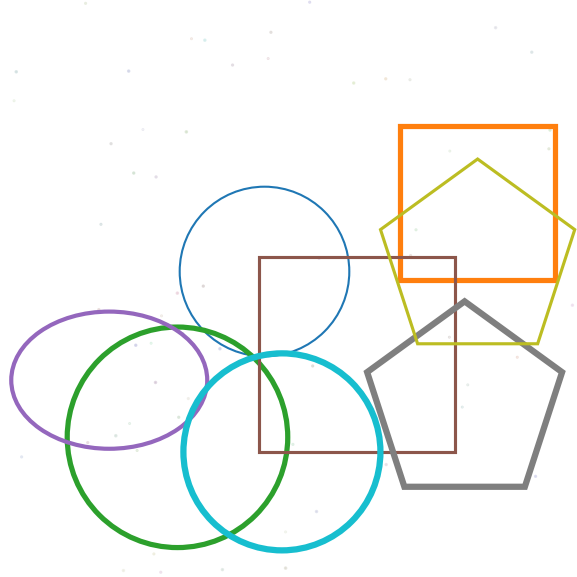[{"shape": "circle", "thickness": 1, "radius": 0.73, "center": [0.458, 0.529]}, {"shape": "square", "thickness": 2.5, "radius": 0.67, "center": [0.828, 0.648]}, {"shape": "circle", "thickness": 2.5, "radius": 0.95, "center": [0.307, 0.242]}, {"shape": "oval", "thickness": 2, "radius": 0.85, "center": [0.189, 0.341]}, {"shape": "square", "thickness": 1.5, "radius": 0.85, "center": [0.618, 0.385]}, {"shape": "pentagon", "thickness": 3, "radius": 0.89, "center": [0.805, 0.3]}, {"shape": "pentagon", "thickness": 1.5, "radius": 0.88, "center": [0.827, 0.547]}, {"shape": "circle", "thickness": 3, "radius": 0.85, "center": [0.488, 0.217]}]